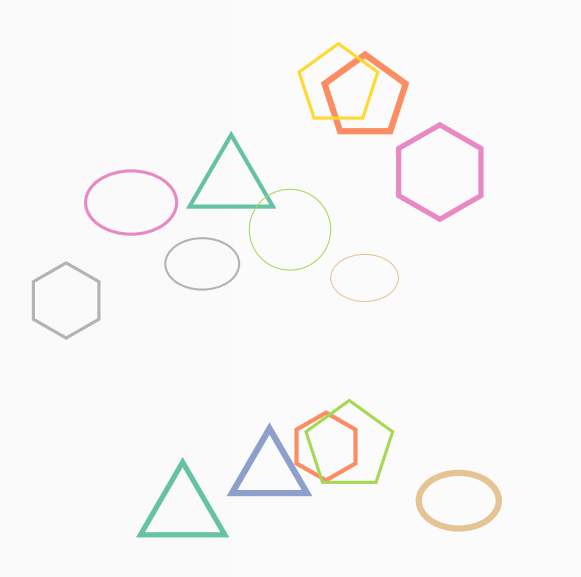[{"shape": "triangle", "thickness": 2, "radius": 0.41, "center": [0.398, 0.683]}, {"shape": "triangle", "thickness": 2.5, "radius": 0.42, "center": [0.314, 0.115]}, {"shape": "pentagon", "thickness": 3, "radius": 0.37, "center": [0.628, 0.831]}, {"shape": "hexagon", "thickness": 2, "radius": 0.29, "center": [0.561, 0.226]}, {"shape": "triangle", "thickness": 3, "radius": 0.37, "center": [0.464, 0.183]}, {"shape": "oval", "thickness": 1.5, "radius": 0.39, "center": [0.226, 0.648]}, {"shape": "hexagon", "thickness": 2.5, "radius": 0.41, "center": [0.757, 0.701]}, {"shape": "pentagon", "thickness": 1.5, "radius": 0.39, "center": [0.601, 0.227]}, {"shape": "circle", "thickness": 0.5, "radius": 0.35, "center": [0.499, 0.601]}, {"shape": "pentagon", "thickness": 1.5, "radius": 0.36, "center": [0.582, 0.852]}, {"shape": "oval", "thickness": 3, "radius": 0.34, "center": [0.789, 0.132]}, {"shape": "oval", "thickness": 0.5, "radius": 0.29, "center": [0.627, 0.518]}, {"shape": "hexagon", "thickness": 1.5, "radius": 0.33, "center": [0.114, 0.479]}, {"shape": "oval", "thickness": 1, "radius": 0.32, "center": [0.348, 0.542]}]